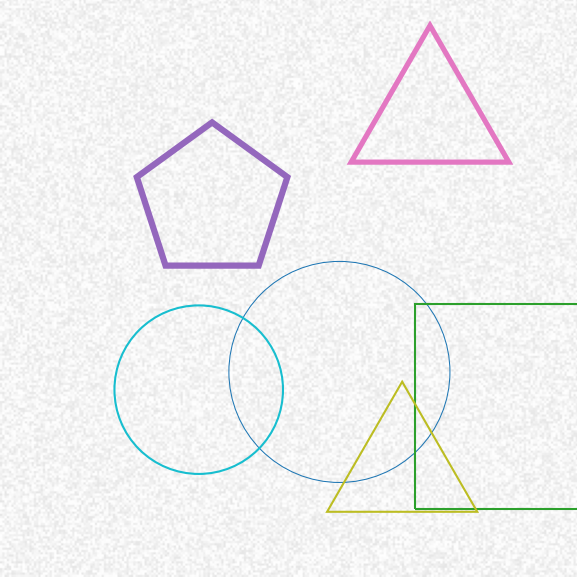[{"shape": "circle", "thickness": 0.5, "radius": 0.96, "center": [0.588, 0.355]}, {"shape": "square", "thickness": 1, "radius": 0.89, "center": [0.897, 0.296]}, {"shape": "pentagon", "thickness": 3, "radius": 0.69, "center": [0.367, 0.65]}, {"shape": "triangle", "thickness": 2.5, "radius": 0.79, "center": [0.745, 0.797]}, {"shape": "triangle", "thickness": 1, "radius": 0.75, "center": [0.696, 0.188]}, {"shape": "circle", "thickness": 1, "radius": 0.73, "center": [0.344, 0.324]}]